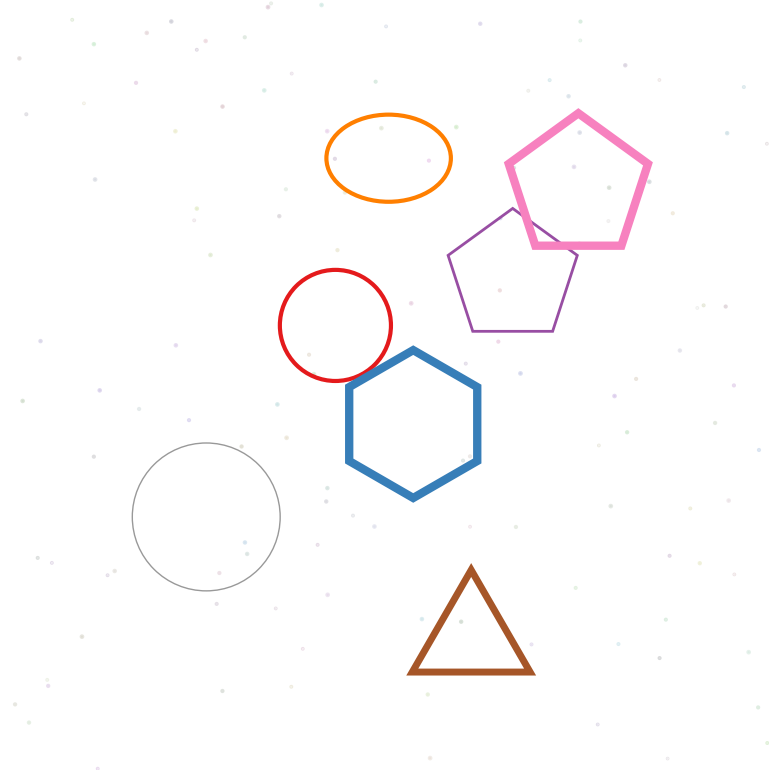[{"shape": "circle", "thickness": 1.5, "radius": 0.36, "center": [0.436, 0.577]}, {"shape": "hexagon", "thickness": 3, "radius": 0.48, "center": [0.537, 0.449]}, {"shape": "pentagon", "thickness": 1, "radius": 0.44, "center": [0.666, 0.641]}, {"shape": "oval", "thickness": 1.5, "radius": 0.4, "center": [0.505, 0.795]}, {"shape": "triangle", "thickness": 2.5, "radius": 0.44, "center": [0.612, 0.171]}, {"shape": "pentagon", "thickness": 3, "radius": 0.48, "center": [0.751, 0.758]}, {"shape": "circle", "thickness": 0.5, "radius": 0.48, "center": [0.268, 0.329]}]